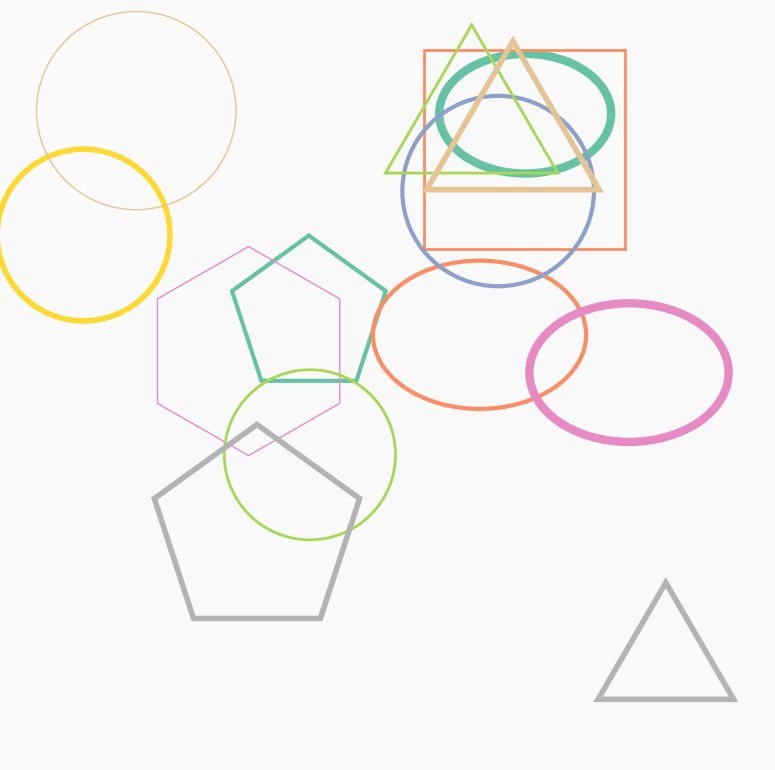[{"shape": "oval", "thickness": 3, "radius": 0.55, "center": [0.678, 0.852]}, {"shape": "pentagon", "thickness": 1.5, "radius": 0.52, "center": [0.399, 0.59]}, {"shape": "square", "thickness": 1, "radius": 0.65, "center": [0.676, 0.806]}, {"shape": "oval", "thickness": 1.5, "radius": 0.69, "center": [0.619, 0.565]}, {"shape": "circle", "thickness": 1.5, "radius": 0.62, "center": [0.643, 0.752]}, {"shape": "hexagon", "thickness": 0.5, "radius": 0.68, "center": [0.321, 0.544]}, {"shape": "oval", "thickness": 3, "radius": 0.64, "center": [0.812, 0.516]}, {"shape": "circle", "thickness": 1, "radius": 0.55, "center": [0.4, 0.409]}, {"shape": "triangle", "thickness": 1, "radius": 0.64, "center": [0.609, 0.839]}, {"shape": "circle", "thickness": 2, "radius": 0.56, "center": [0.108, 0.695]}, {"shape": "triangle", "thickness": 2, "radius": 0.64, "center": [0.662, 0.818]}, {"shape": "circle", "thickness": 0.5, "radius": 0.64, "center": [0.176, 0.856]}, {"shape": "pentagon", "thickness": 2, "radius": 0.7, "center": [0.332, 0.309]}, {"shape": "triangle", "thickness": 2, "radius": 0.5, "center": [0.859, 0.142]}]